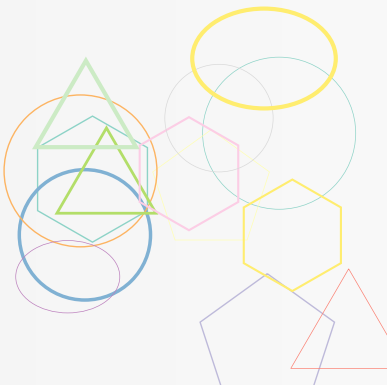[{"shape": "hexagon", "thickness": 1, "radius": 0.82, "center": [0.239, 0.535]}, {"shape": "circle", "thickness": 0.5, "radius": 0.99, "center": [0.72, 0.654]}, {"shape": "pentagon", "thickness": 0.5, "radius": 0.79, "center": [0.545, 0.505]}, {"shape": "pentagon", "thickness": 1, "radius": 0.91, "center": [0.69, 0.107]}, {"shape": "triangle", "thickness": 0.5, "radius": 0.86, "center": [0.9, 0.129]}, {"shape": "circle", "thickness": 2.5, "radius": 0.85, "center": [0.219, 0.39]}, {"shape": "circle", "thickness": 1, "radius": 0.99, "center": [0.208, 0.556]}, {"shape": "triangle", "thickness": 2, "radius": 0.74, "center": [0.275, 0.52]}, {"shape": "hexagon", "thickness": 1.5, "radius": 0.73, "center": [0.488, 0.549]}, {"shape": "circle", "thickness": 0.5, "radius": 0.7, "center": [0.565, 0.693]}, {"shape": "oval", "thickness": 0.5, "radius": 0.67, "center": [0.175, 0.281]}, {"shape": "triangle", "thickness": 3, "radius": 0.75, "center": [0.222, 0.693]}, {"shape": "oval", "thickness": 3, "radius": 0.93, "center": [0.681, 0.848]}, {"shape": "hexagon", "thickness": 1.5, "radius": 0.72, "center": [0.754, 0.389]}]